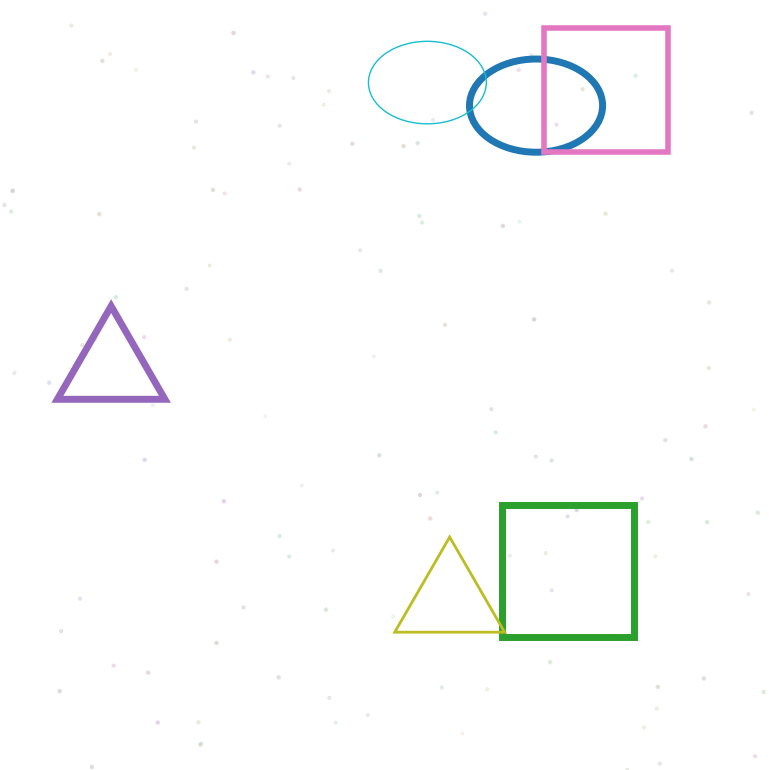[{"shape": "oval", "thickness": 2.5, "radius": 0.43, "center": [0.696, 0.863]}, {"shape": "square", "thickness": 2.5, "radius": 0.43, "center": [0.738, 0.258]}, {"shape": "triangle", "thickness": 2.5, "radius": 0.4, "center": [0.144, 0.522]}, {"shape": "square", "thickness": 2, "radius": 0.4, "center": [0.787, 0.883]}, {"shape": "triangle", "thickness": 1, "radius": 0.41, "center": [0.584, 0.22]}, {"shape": "oval", "thickness": 0.5, "radius": 0.38, "center": [0.555, 0.893]}]